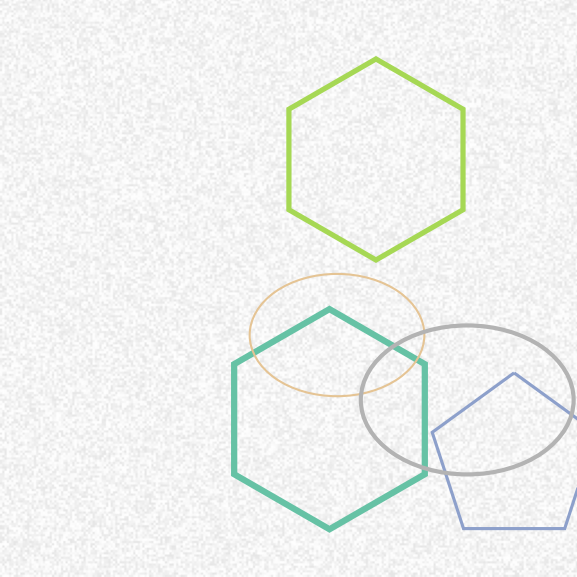[{"shape": "hexagon", "thickness": 3, "radius": 0.95, "center": [0.571, 0.273]}, {"shape": "pentagon", "thickness": 1.5, "radius": 0.75, "center": [0.89, 0.204]}, {"shape": "hexagon", "thickness": 2.5, "radius": 0.87, "center": [0.651, 0.723]}, {"shape": "oval", "thickness": 1, "radius": 0.76, "center": [0.584, 0.419]}, {"shape": "oval", "thickness": 2, "radius": 0.92, "center": [0.809, 0.307]}]